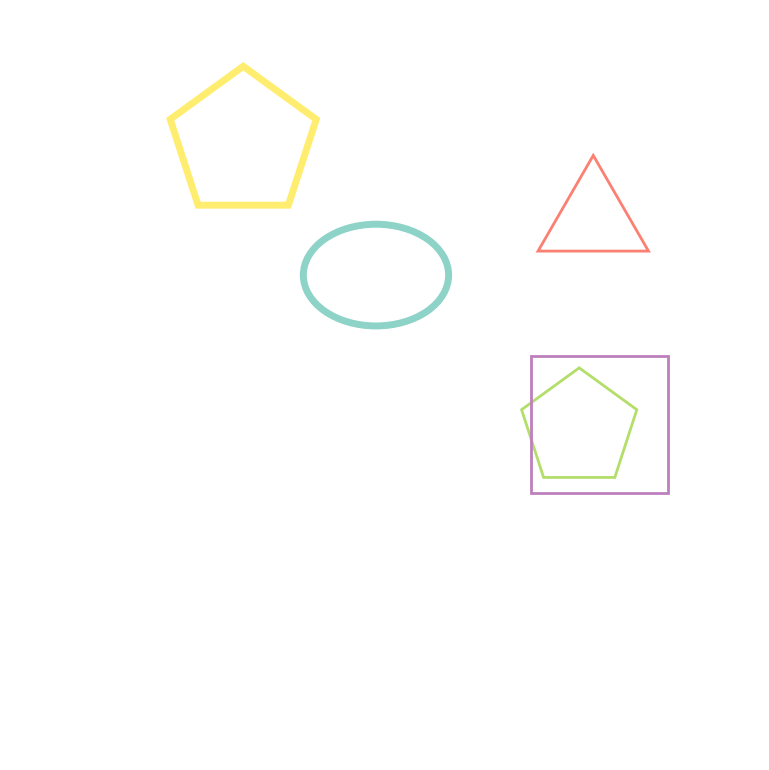[{"shape": "oval", "thickness": 2.5, "radius": 0.47, "center": [0.488, 0.643]}, {"shape": "triangle", "thickness": 1, "radius": 0.41, "center": [0.77, 0.715]}, {"shape": "pentagon", "thickness": 1, "radius": 0.39, "center": [0.752, 0.444]}, {"shape": "square", "thickness": 1, "radius": 0.44, "center": [0.779, 0.449]}, {"shape": "pentagon", "thickness": 2.5, "radius": 0.5, "center": [0.316, 0.814]}]